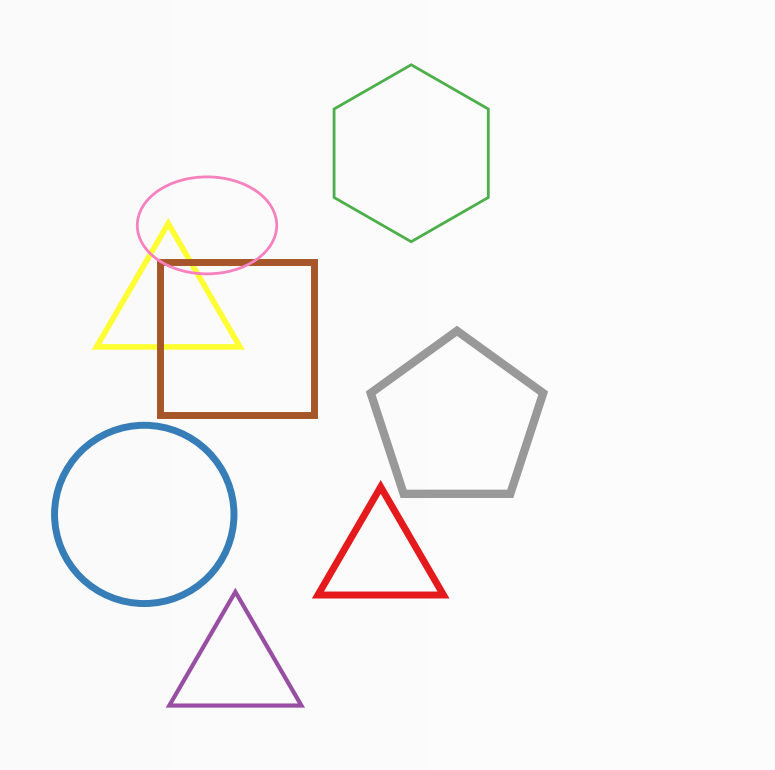[{"shape": "triangle", "thickness": 2.5, "radius": 0.47, "center": [0.491, 0.274]}, {"shape": "circle", "thickness": 2.5, "radius": 0.58, "center": [0.186, 0.332]}, {"shape": "hexagon", "thickness": 1, "radius": 0.57, "center": [0.531, 0.801]}, {"shape": "triangle", "thickness": 1.5, "radius": 0.49, "center": [0.304, 0.133]}, {"shape": "triangle", "thickness": 2, "radius": 0.53, "center": [0.217, 0.603]}, {"shape": "square", "thickness": 2.5, "radius": 0.5, "center": [0.306, 0.56]}, {"shape": "oval", "thickness": 1, "radius": 0.45, "center": [0.267, 0.707]}, {"shape": "pentagon", "thickness": 3, "radius": 0.59, "center": [0.59, 0.453]}]